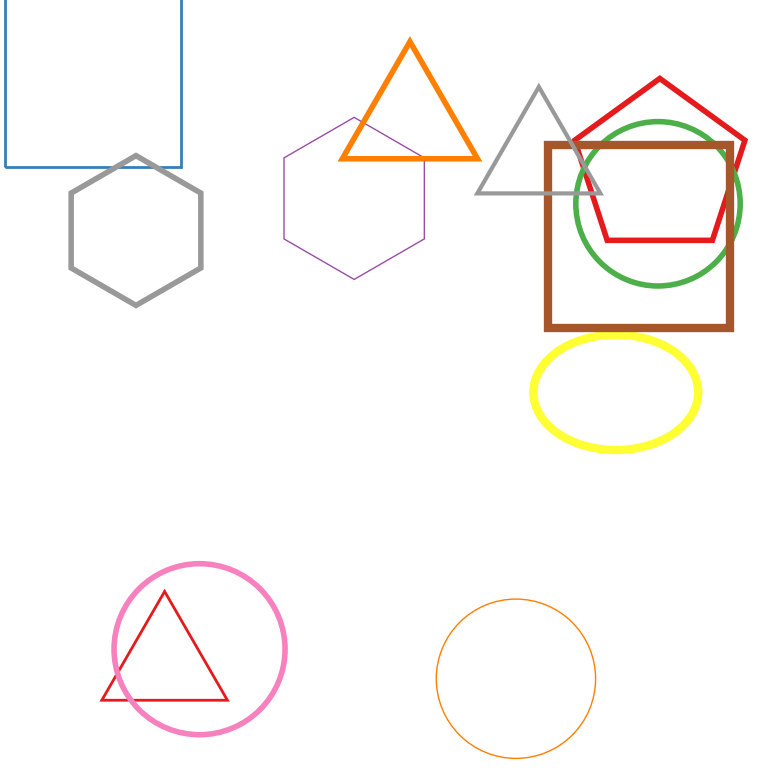[{"shape": "pentagon", "thickness": 2, "radius": 0.58, "center": [0.857, 0.782]}, {"shape": "triangle", "thickness": 1, "radius": 0.47, "center": [0.214, 0.138]}, {"shape": "square", "thickness": 1, "radius": 0.57, "center": [0.121, 0.898]}, {"shape": "circle", "thickness": 2, "radius": 0.53, "center": [0.855, 0.735]}, {"shape": "hexagon", "thickness": 0.5, "radius": 0.53, "center": [0.46, 0.742]}, {"shape": "triangle", "thickness": 2, "radius": 0.51, "center": [0.532, 0.845]}, {"shape": "circle", "thickness": 0.5, "radius": 0.52, "center": [0.67, 0.119]}, {"shape": "oval", "thickness": 3, "radius": 0.54, "center": [0.8, 0.49]}, {"shape": "square", "thickness": 3, "radius": 0.59, "center": [0.83, 0.693]}, {"shape": "circle", "thickness": 2, "radius": 0.56, "center": [0.259, 0.157]}, {"shape": "triangle", "thickness": 1.5, "radius": 0.46, "center": [0.7, 0.795]}, {"shape": "hexagon", "thickness": 2, "radius": 0.49, "center": [0.177, 0.701]}]